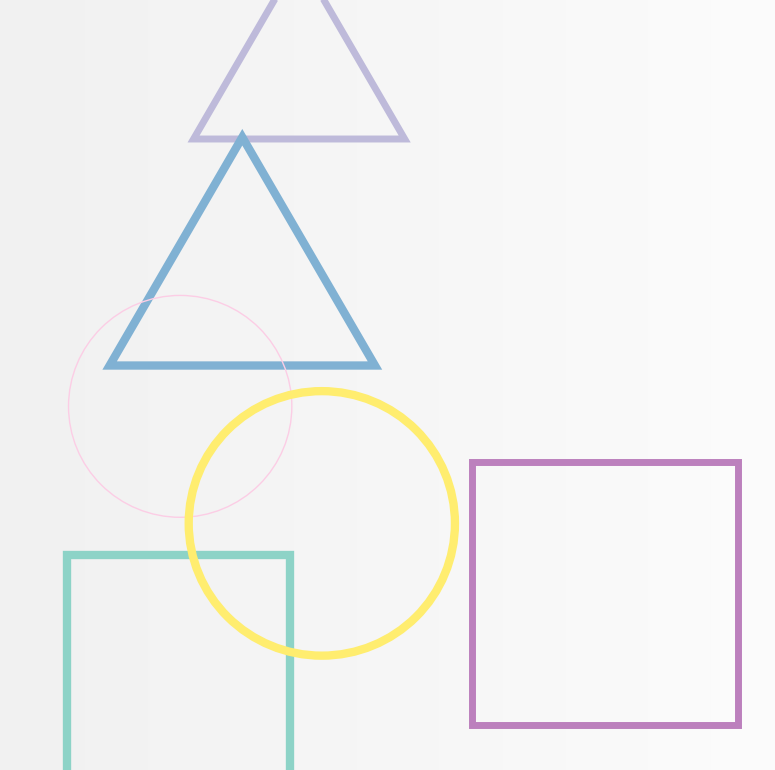[{"shape": "square", "thickness": 3, "radius": 0.72, "center": [0.231, 0.135]}, {"shape": "triangle", "thickness": 2.5, "radius": 0.79, "center": [0.386, 0.898]}, {"shape": "triangle", "thickness": 3, "radius": 0.99, "center": [0.313, 0.624]}, {"shape": "circle", "thickness": 0.5, "radius": 0.72, "center": [0.232, 0.472]}, {"shape": "square", "thickness": 2.5, "radius": 0.86, "center": [0.781, 0.229]}, {"shape": "circle", "thickness": 3, "radius": 0.86, "center": [0.415, 0.32]}]